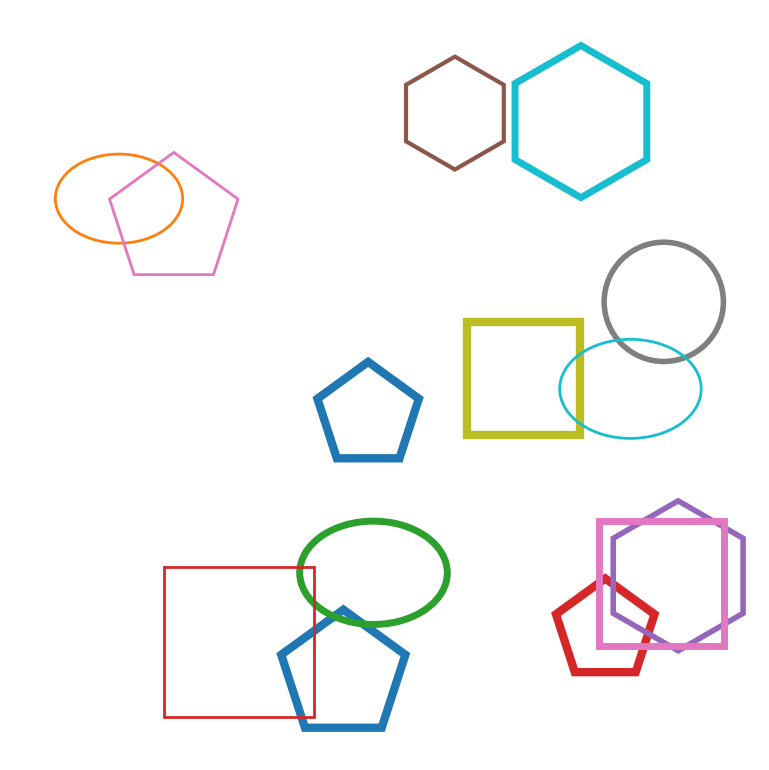[{"shape": "pentagon", "thickness": 3, "radius": 0.42, "center": [0.446, 0.123]}, {"shape": "pentagon", "thickness": 3, "radius": 0.35, "center": [0.478, 0.461]}, {"shape": "oval", "thickness": 1, "radius": 0.41, "center": [0.155, 0.742]}, {"shape": "oval", "thickness": 2.5, "radius": 0.48, "center": [0.485, 0.256]}, {"shape": "square", "thickness": 1, "radius": 0.49, "center": [0.31, 0.166]}, {"shape": "pentagon", "thickness": 3, "radius": 0.34, "center": [0.786, 0.181]}, {"shape": "hexagon", "thickness": 2, "radius": 0.49, "center": [0.881, 0.252]}, {"shape": "hexagon", "thickness": 1.5, "radius": 0.37, "center": [0.591, 0.853]}, {"shape": "square", "thickness": 2.5, "radius": 0.41, "center": [0.86, 0.242]}, {"shape": "pentagon", "thickness": 1, "radius": 0.44, "center": [0.226, 0.714]}, {"shape": "circle", "thickness": 2, "radius": 0.39, "center": [0.862, 0.608]}, {"shape": "square", "thickness": 3, "radius": 0.37, "center": [0.679, 0.509]}, {"shape": "oval", "thickness": 1, "radius": 0.46, "center": [0.819, 0.495]}, {"shape": "hexagon", "thickness": 2.5, "radius": 0.49, "center": [0.754, 0.842]}]